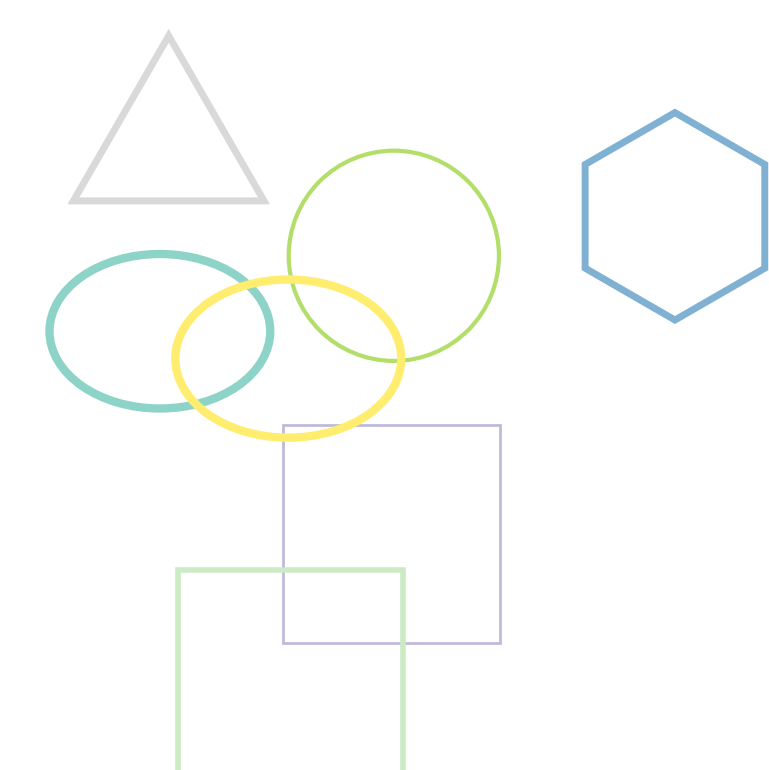[{"shape": "oval", "thickness": 3, "radius": 0.72, "center": [0.208, 0.57]}, {"shape": "square", "thickness": 1, "radius": 0.71, "center": [0.509, 0.306]}, {"shape": "hexagon", "thickness": 2.5, "radius": 0.67, "center": [0.877, 0.719]}, {"shape": "circle", "thickness": 1.5, "radius": 0.68, "center": [0.511, 0.668]}, {"shape": "triangle", "thickness": 2.5, "radius": 0.71, "center": [0.219, 0.811]}, {"shape": "square", "thickness": 2, "radius": 0.73, "center": [0.377, 0.114]}, {"shape": "oval", "thickness": 3, "radius": 0.73, "center": [0.374, 0.534]}]